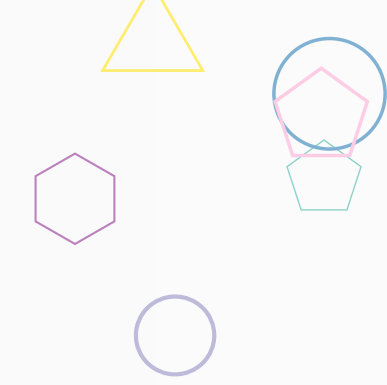[{"shape": "pentagon", "thickness": 1, "radius": 0.5, "center": [0.836, 0.536]}, {"shape": "circle", "thickness": 3, "radius": 0.51, "center": [0.452, 0.129]}, {"shape": "circle", "thickness": 2.5, "radius": 0.72, "center": [0.85, 0.756]}, {"shape": "pentagon", "thickness": 2.5, "radius": 0.63, "center": [0.829, 0.697]}, {"shape": "hexagon", "thickness": 1.5, "radius": 0.59, "center": [0.194, 0.484]}, {"shape": "triangle", "thickness": 2, "radius": 0.75, "center": [0.394, 0.891]}]